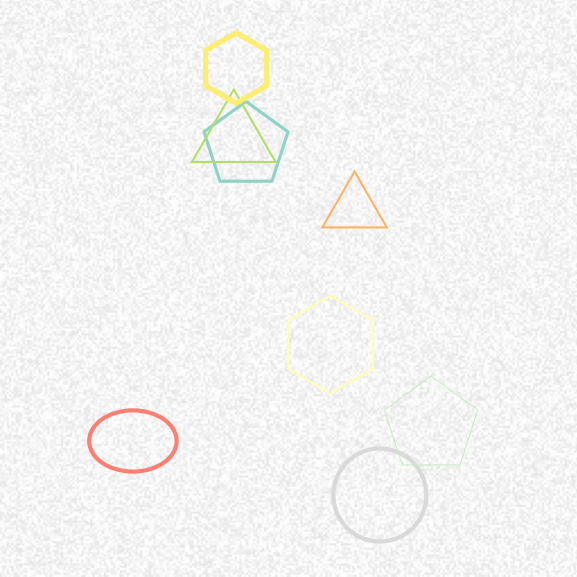[{"shape": "pentagon", "thickness": 1.5, "radius": 0.38, "center": [0.426, 0.747]}, {"shape": "hexagon", "thickness": 1, "radius": 0.42, "center": [0.572, 0.403]}, {"shape": "oval", "thickness": 2, "radius": 0.38, "center": [0.23, 0.236]}, {"shape": "triangle", "thickness": 1, "radius": 0.32, "center": [0.614, 0.638]}, {"shape": "triangle", "thickness": 1, "radius": 0.42, "center": [0.405, 0.761]}, {"shape": "circle", "thickness": 2, "radius": 0.4, "center": [0.658, 0.142]}, {"shape": "pentagon", "thickness": 0.5, "radius": 0.43, "center": [0.747, 0.263]}, {"shape": "hexagon", "thickness": 2.5, "radius": 0.31, "center": [0.409, 0.881]}]